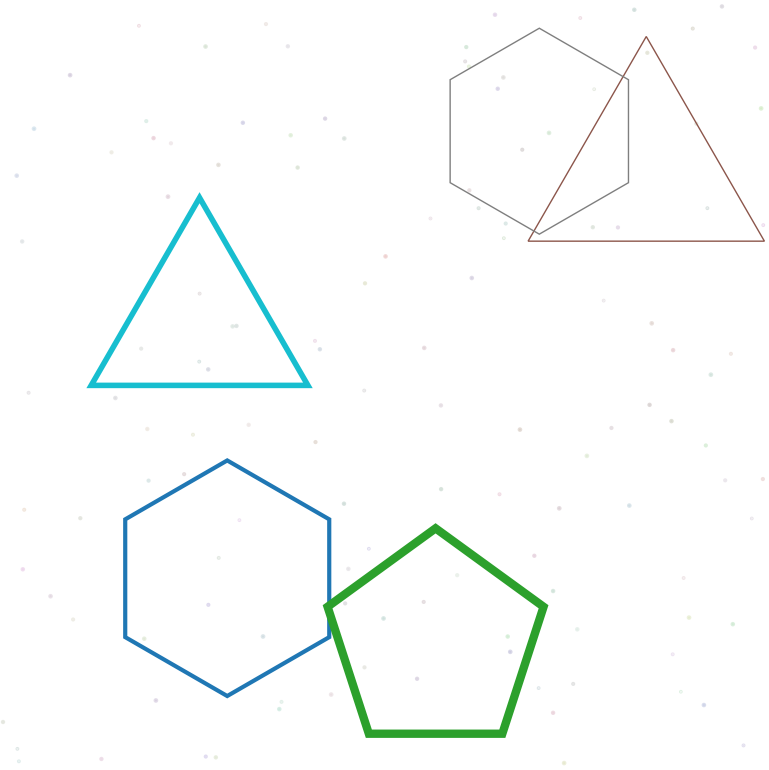[{"shape": "hexagon", "thickness": 1.5, "radius": 0.76, "center": [0.295, 0.249]}, {"shape": "pentagon", "thickness": 3, "radius": 0.74, "center": [0.566, 0.166]}, {"shape": "triangle", "thickness": 0.5, "radius": 0.89, "center": [0.839, 0.775]}, {"shape": "hexagon", "thickness": 0.5, "radius": 0.67, "center": [0.7, 0.83]}, {"shape": "triangle", "thickness": 2, "radius": 0.81, "center": [0.259, 0.581]}]